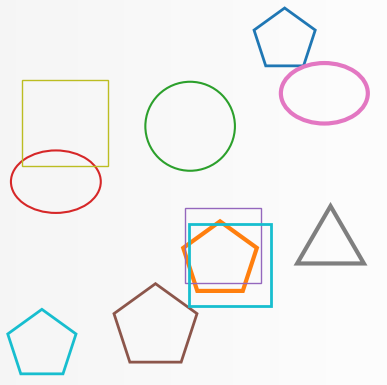[{"shape": "pentagon", "thickness": 2, "radius": 0.42, "center": [0.735, 0.896]}, {"shape": "pentagon", "thickness": 3, "radius": 0.5, "center": [0.568, 0.325]}, {"shape": "circle", "thickness": 1.5, "radius": 0.58, "center": [0.491, 0.672]}, {"shape": "oval", "thickness": 1.5, "radius": 0.58, "center": [0.144, 0.528]}, {"shape": "square", "thickness": 1, "radius": 0.49, "center": [0.576, 0.363]}, {"shape": "pentagon", "thickness": 2, "radius": 0.56, "center": [0.401, 0.151]}, {"shape": "oval", "thickness": 3, "radius": 0.56, "center": [0.837, 0.758]}, {"shape": "triangle", "thickness": 3, "radius": 0.5, "center": [0.853, 0.365]}, {"shape": "square", "thickness": 1, "radius": 0.55, "center": [0.168, 0.681]}, {"shape": "pentagon", "thickness": 2, "radius": 0.46, "center": [0.108, 0.104]}, {"shape": "square", "thickness": 2, "radius": 0.53, "center": [0.594, 0.312]}]